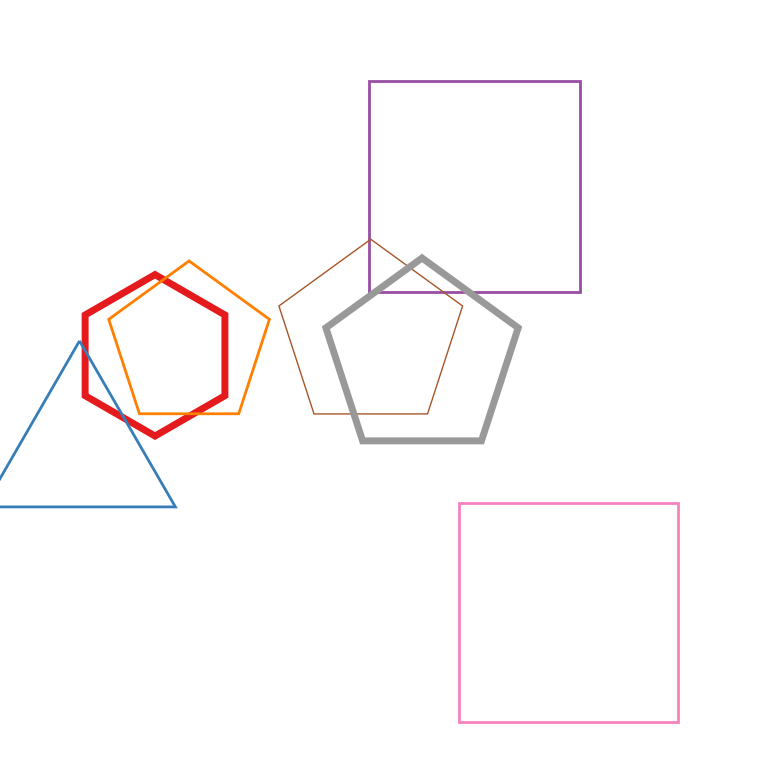[{"shape": "hexagon", "thickness": 2.5, "radius": 0.52, "center": [0.201, 0.539]}, {"shape": "triangle", "thickness": 1, "radius": 0.72, "center": [0.103, 0.414]}, {"shape": "square", "thickness": 1, "radius": 0.69, "center": [0.616, 0.758]}, {"shape": "pentagon", "thickness": 1, "radius": 0.55, "center": [0.246, 0.551]}, {"shape": "pentagon", "thickness": 0.5, "radius": 0.63, "center": [0.482, 0.564]}, {"shape": "square", "thickness": 1, "radius": 0.71, "center": [0.739, 0.204]}, {"shape": "pentagon", "thickness": 2.5, "radius": 0.66, "center": [0.548, 0.534]}]